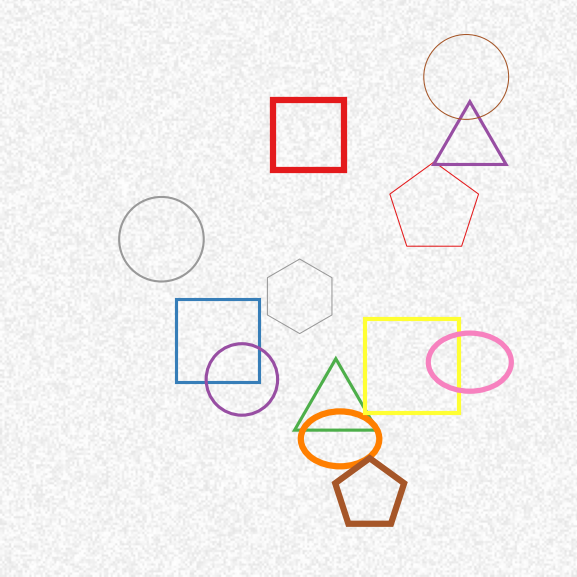[{"shape": "square", "thickness": 3, "radius": 0.31, "center": [0.534, 0.765]}, {"shape": "pentagon", "thickness": 0.5, "radius": 0.4, "center": [0.752, 0.638]}, {"shape": "square", "thickness": 1.5, "radius": 0.36, "center": [0.377, 0.41]}, {"shape": "triangle", "thickness": 1.5, "radius": 0.41, "center": [0.582, 0.296]}, {"shape": "triangle", "thickness": 1.5, "radius": 0.36, "center": [0.814, 0.751]}, {"shape": "circle", "thickness": 1.5, "radius": 0.31, "center": [0.419, 0.342]}, {"shape": "oval", "thickness": 3, "radius": 0.34, "center": [0.589, 0.239]}, {"shape": "square", "thickness": 2, "radius": 0.41, "center": [0.713, 0.366]}, {"shape": "pentagon", "thickness": 3, "radius": 0.31, "center": [0.64, 0.143]}, {"shape": "circle", "thickness": 0.5, "radius": 0.37, "center": [0.807, 0.866]}, {"shape": "oval", "thickness": 2.5, "radius": 0.36, "center": [0.814, 0.372]}, {"shape": "hexagon", "thickness": 0.5, "radius": 0.32, "center": [0.519, 0.486]}, {"shape": "circle", "thickness": 1, "radius": 0.37, "center": [0.28, 0.585]}]